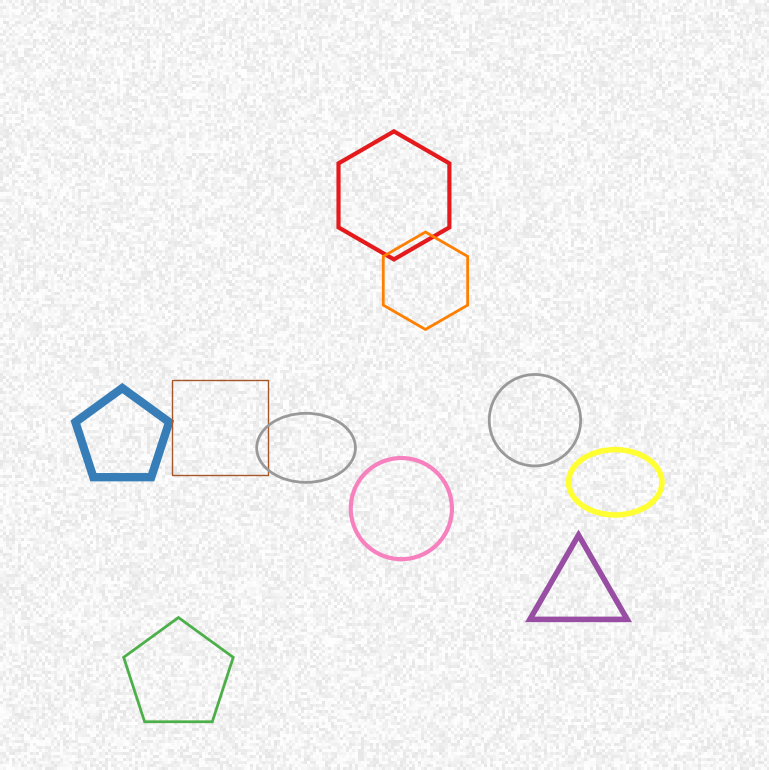[{"shape": "hexagon", "thickness": 1.5, "radius": 0.42, "center": [0.512, 0.746]}, {"shape": "pentagon", "thickness": 3, "radius": 0.32, "center": [0.159, 0.432]}, {"shape": "pentagon", "thickness": 1, "radius": 0.37, "center": [0.232, 0.123]}, {"shape": "triangle", "thickness": 2, "radius": 0.36, "center": [0.751, 0.232]}, {"shape": "hexagon", "thickness": 1, "radius": 0.32, "center": [0.553, 0.635]}, {"shape": "oval", "thickness": 2, "radius": 0.3, "center": [0.799, 0.374]}, {"shape": "square", "thickness": 0.5, "radius": 0.31, "center": [0.286, 0.445]}, {"shape": "circle", "thickness": 1.5, "radius": 0.33, "center": [0.521, 0.339]}, {"shape": "circle", "thickness": 1, "radius": 0.3, "center": [0.695, 0.454]}, {"shape": "oval", "thickness": 1, "radius": 0.32, "center": [0.397, 0.418]}]